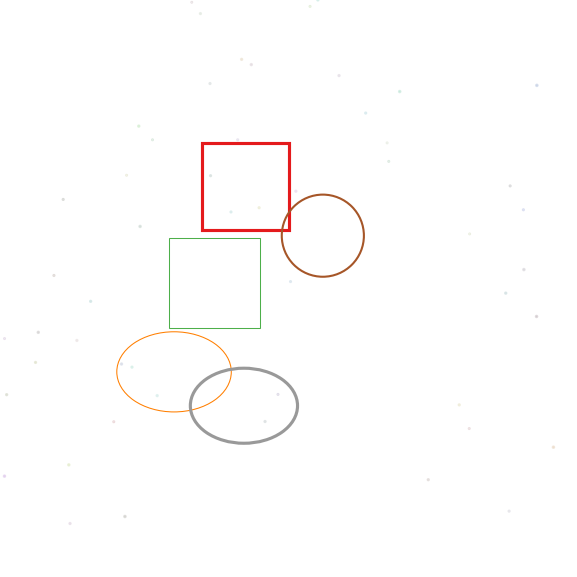[{"shape": "square", "thickness": 1.5, "radius": 0.37, "center": [0.425, 0.676]}, {"shape": "square", "thickness": 0.5, "radius": 0.39, "center": [0.371, 0.509]}, {"shape": "oval", "thickness": 0.5, "radius": 0.5, "center": [0.301, 0.355]}, {"shape": "circle", "thickness": 1, "radius": 0.36, "center": [0.559, 0.591]}, {"shape": "oval", "thickness": 1.5, "radius": 0.46, "center": [0.422, 0.297]}]